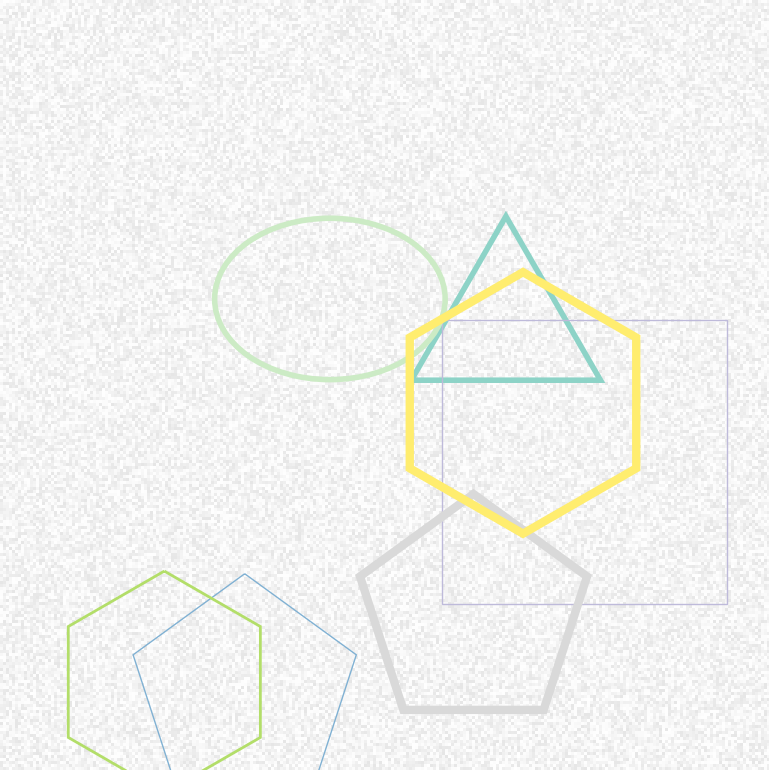[{"shape": "triangle", "thickness": 2, "radius": 0.71, "center": [0.657, 0.577]}, {"shape": "square", "thickness": 0.5, "radius": 0.92, "center": [0.759, 0.4]}, {"shape": "pentagon", "thickness": 0.5, "radius": 0.76, "center": [0.318, 0.102]}, {"shape": "hexagon", "thickness": 1, "radius": 0.72, "center": [0.213, 0.114]}, {"shape": "pentagon", "thickness": 3, "radius": 0.77, "center": [0.615, 0.203]}, {"shape": "oval", "thickness": 2, "radius": 0.75, "center": [0.428, 0.612]}, {"shape": "hexagon", "thickness": 3, "radius": 0.85, "center": [0.679, 0.477]}]